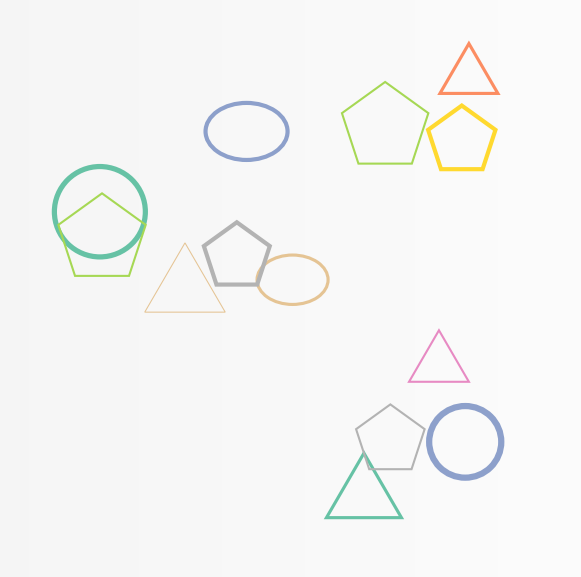[{"shape": "triangle", "thickness": 1.5, "radius": 0.37, "center": [0.626, 0.14]}, {"shape": "circle", "thickness": 2.5, "radius": 0.39, "center": [0.172, 0.633]}, {"shape": "triangle", "thickness": 1.5, "radius": 0.29, "center": [0.807, 0.866]}, {"shape": "circle", "thickness": 3, "radius": 0.31, "center": [0.8, 0.234]}, {"shape": "oval", "thickness": 2, "radius": 0.35, "center": [0.424, 0.772]}, {"shape": "triangle", "thickness": 1, "radius": 0.3, "center": [0.755, 0.368]}, {"shape": "pentagon", "thickness": 1, "radius": 0.39, "center": [0.663, 0.779]}, {"shape": "pentagon", "thickness": 1, "radius": 0.4, "center": [0.176, 0.585]}, {"shape": "pentagon", "thickness": 2, "radius": 0.3, "center": [0.794, 0.755]}, {"shape": "oval", "thickness": 1.5, "radius": 0.31, "center": [0.503, 0.515]}, {"shape": "triangle", "thickness": 0.5, "radius": 0.4, "center": [0.318, 0.499]}, {"shape": "pentagon", "thickness": 1, "radius": 0.31, "center": [0.672, 0.237]}, {"shape": "pentagon", "thickness": 2, "radius": 0.3, "center": [0.407, 0.555]}]